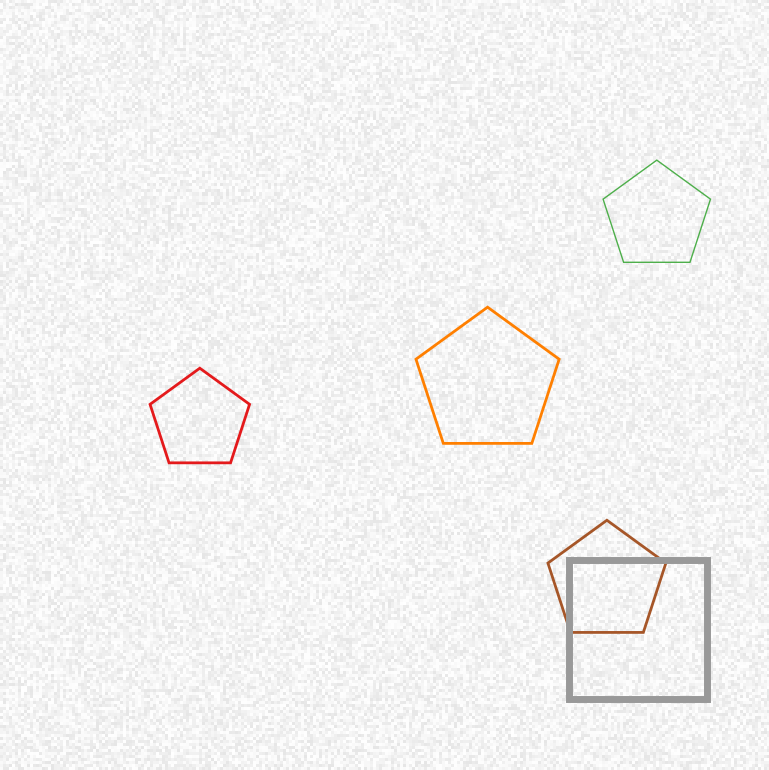[{"shape": "pentagon", "thickness": 1, "radius": 0.34, "center": [0.259, 0.454]}, {"shape": "pentagon", "thickness": 0.5, "radius": 0.37, "center": [0.853, 0.719]}, {"shape": "pentagon", "thickness": 1, "radius": 0.49, "center": [0.633, 0.503]}, {"shape": "pentagon", "thickness": 1, "radius": 0.4, "center": [0.788, 0.244]}, {"shape": "square", "thickness": 2.5, "radius": 0.45, "center": [0.829, 0.182]}]